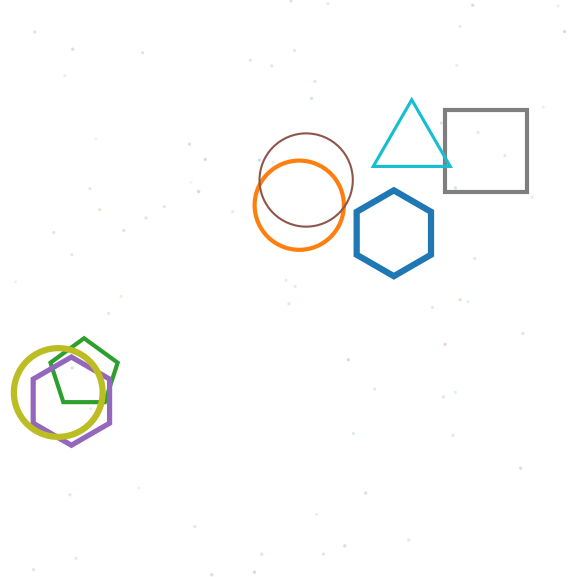[{"shape": "hexagon", "thickness": 3, "radius": 0.37, "center": [0.682, 0.595]}, {"shape": "circle", "thickness": 2, "radius": 0.39, "center": [0.518, 0.644]}, {"shape": "pentagon", "thickness": 2, "radius": 0.31, "center": [0.146, 0.352]}, {"shape": "hexagon", "thickness": 2.5, "radius": 0.38, "center": [0.124, 0.305]}, {"shape": "circle", "thickness": 1, "radius": 0.4, "center": [0.53, 0.687]}, {"shape": "square", "thickness": 2, "radius": 0.36, "center": [0.842, 0.738]}, {"shape": "circle", "thickness": 3, "radius": 0.38, "center": [0.101, 0.319]}, {"shape": "triangle", "thickness": 1.5, "radius": 0.38, "center": [0.713, 0.749]}]